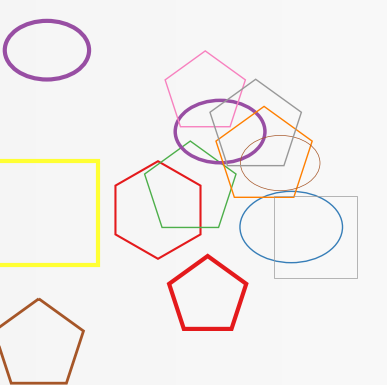[{"shape": "pentagon", "thickness": 3, "radius": 0.52, "center": [0.536, 0.23]}, {"shape": "hexagon", "thickness": 1.5, "radius": 0.63, "center": [0.408, 0.455]}, {"shape": "oval", "thickness": 1, "radius": 0.66, "center": [0.752, 0.41]}, {"shape": "pentagon", "thickness": 1, "radius": 0.62, "center": [0.491, 0.51]}, {"shape": "oval", "thickness": 3, "radius": 0.54, "center": [0.121, 0.87]}, {"shape": "oval", "thickness": 2.5, "radius": 0.58, "center": [0.568, 0.658]}, {"shape": "pentagon", "thickness": 1, "radius": 0.65, "center": [0.681, 0.593]}, {"shape": "square", "thickness": 3, "radius": 0.67, "center": [0.117, 0.446]}, {"shape": "oval", "thickness": 0.5, "radius": 0.51, "center": [0.723, 0.576]}, {"shape": "pentagon", "thickness": 2, "radius": 0.61, "center": [0.1, 0.103]}, {"shape": "pentagon", "thickness": 1, "radius": 0.54, "center": [0.53, 0.759]}, {"shape": "pentagon", "thickness": 1, "radius": 0.62, "center": [0.66, 0.67]}, {"shape": "square", "thickness": 0.5, "radius": 0.53, "center": [0.814, 0.384]}]